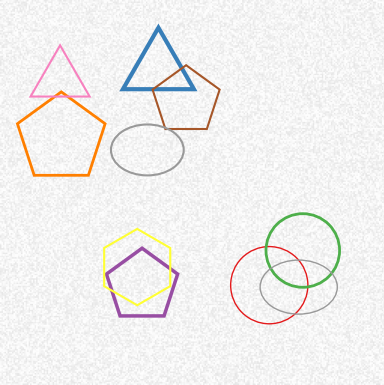[{"shape": "circle", "thickness": 1, "radius": 0.5, "center": [0.699, 0.259]}, {"shape": "triangle", "thickness": 3, "radius": 0.53, "center": [0.411, 0.822]}, {"shape": "circle", "thickness": 2, "radius": 0.48, "center": [0.786, 0.349]}, {"shape": "pentagon", "thickness": 2.5, "radius": 0.49, "center": [0.369, 0.258]}, {"shape": "pentagon", "thickness": 2, "radius": 0.6, "center": [0.159, 0.642]}, {"shape": "hexagon", "thickness": 1.5, "radius": 0.5, "center": [0.356, 0.306]}, {"shape": "pentagon", "thickness": 1.5, "radius": 0.46, "center": [0.483, 0.739]}, {"shape": "triangle", "thickness": 1.5, "radius": 0.44, "center": [0.156, 0.794]}, {"shape": "oval", "thickness": 1.5, "radius": 0.47, "center": [0.383, 0.611]}, {"shape": "oval", "thickness": 1, "radius": 0.5, "center": [0.776, 0.254]}]